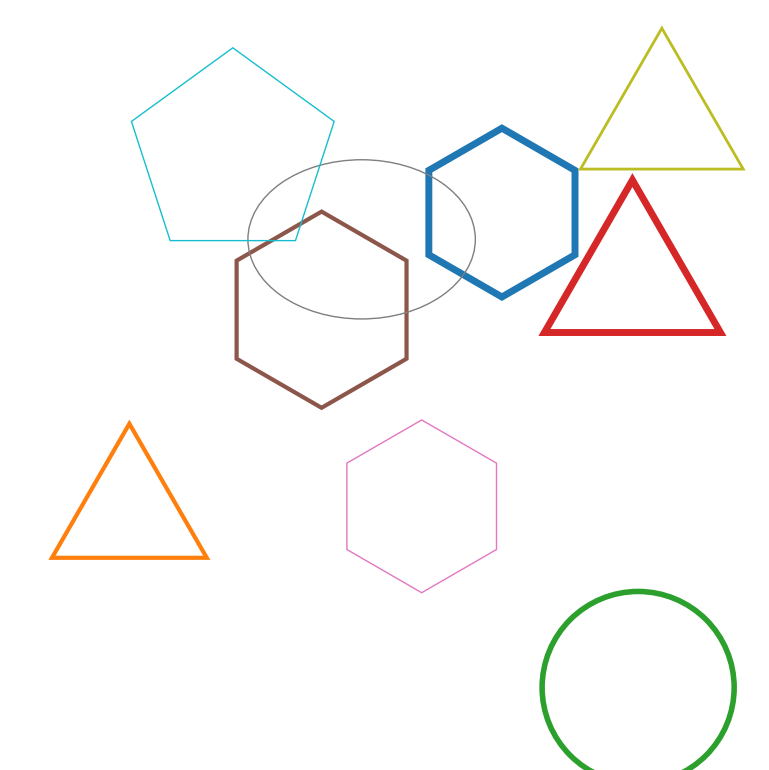[{"shape": "hexagon", "thickness": 2.5, "radius": 0.55, "center": [0.652, 0.724]}, {"shape": "triangle", "thickness": 1.5, "radius": 0.58, "center": [0.168, 0.334]}, {"shape": "circle", "thickness": 2, "radius": 0.62, "center": [0.829, 0.107]}, {"shape": "triangle", "thickness": 2.5, "radius": 0.66, "center": [0.821, 0.634]}, {"shape": "hexagon", "thickness": 1.5, "radius": 0.64, "center": [0.418, 0.598]}, {"shape": "hexagon", "thickness": 0.5, "radius": 0.56, "center": [0.548, 0.342]}, {"shape": "oval", "thickness": 0.5, "radius": 0.74, "center": [0.47, 0.689]}, {"shape": "triangle", "thickness": 1, "radius": 0.61, "center": [0.86, 0.841]}, {"shape": "pentagon", "thickness": 0.5, "radius": 0.69, "center": [0.302, 0.799]}]